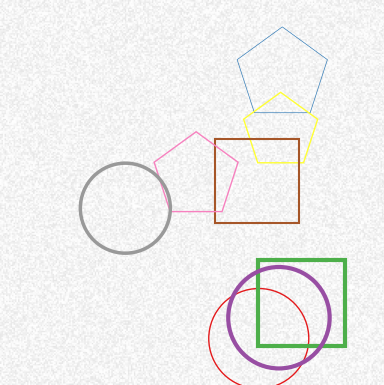[{"shape": "circle", "thickness": 1, "radius": 0.65, "center": [0.672, 0.121]}, {"shape": "pentagon", "thickness": 0.5, "radius": 0.62, "center": [0.733, 0.807]}, {"shape": "square", "thickness": 3, "radius": 0.56, "center": [0.784, 0.213]}, {"shape": "circle", "thickness": 3, "radius": 0.66, "center": [0.725, 0.175]}, {"shape": "pentagon", "thickness": 1, "radius": 0.51, "center": [0.729, 0.659]}, {"shape": "square", "thickness": 1.5, "radius": 0.55, "center": [0.668, 0.529]}, {"shape": "pentagon", "thickness": 1, "radius": 0.57, "center": [0.509, 0.543]}, {"shape": "circle", "thickness": 2.5, "radius": 0.58, "center": [0.326, 0.459]}]